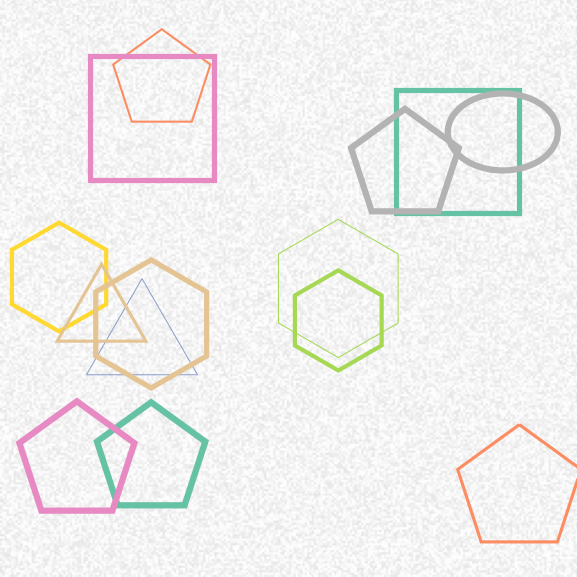[{"shape": "square", "thickness": 2.5, "radius": 0.53, "center": [0.791, 0.737]}, {"shape": "pentagon", "thickness": 3, "radius": 0.49, "center": [0.262, 0.204]}, {"shape": "pentagon", "thickness": 1, "radius": 0.44, "center": [0.28, 0.86]}, {"shape": "pentagon", "thickness": 1.5, "radius": 0.56, "center": [0.899, 0.152]}, {"shape": "triangle", "thickness": 0.5, "radius": 0.56, "center": [0.246, 0.406]}, {"shape": "square", "thickness": 2.5, "radius": 0.54, "center": [0.263, 0.795]}, {"shape": "pentagon", "thickness": 3, "radius": 0.52, "center": [0.133, 0.2]}, {"shape": "hexagon", "thickness": 2, "radius": 0.43, "center": [0.586, 0.444]}, {"shape": "hexagon", "thickness": 0.5, "radius": 0.6, "center": [0.586, 0.5]}, {"shape": "hexagon", "thickness": 2, "radius": 0.47, "center": [0.102, 0.519]}, {"shape": "triangle", "thickness": 1.5, "radius": 0.44, "center": [0.176, 0.453]}, {"shape": "hexagon", "thickness": 2.5, "radius": 0.55, "center": [0.262, 0.438]}, {"shape": "oval", "thickness": 3, "radius": 0.48, "center": [0.871, 0.771]}, {"shape": "pentagon", "thickness": 3, "radius": 0.49, "center": [0.701, 0.713]}]